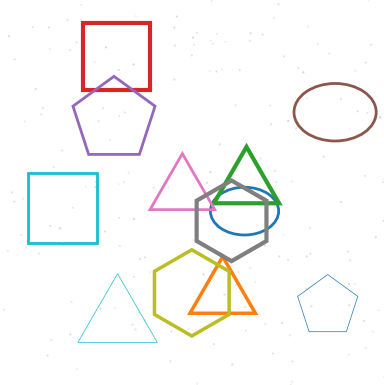[{"shape": "pentagon", "thickness": 0.5, "radius": 0.41, "center": [0.851, 0.205]}, {"shape": "oval", "thickness": 2, "radius": 0.44, "center": [0.635, 0.452]}, {"shape": "triangle", "thickness": 2.5, "radius": 0.49, "center": [0.578, 0.235]}, {"shape": "triangle", "thickness": 3, "radius": 0.49, "center": [0.64, 0.521]}, {"shape": "square", "thickness": 3, "radius": 0.44, "center": [0.303, 0.853]}, {"shape": "pentagon", "thickness": 2, "radius": 0.56, "center": [0.296, 0.69]}, {"shape": "oval", "thickness": 2, "radius": 0.53, "center": [0.87, 0.708]}, {"shape": "triangle", "thickness": 2, "radius": 0.49, "center": [0.474, 0.504]}, {"shape": "hexagon", "thickness": 3, "radius": 0.52, "center": [0.601, 0.426]}, {"shape": "hexagon", "thickness": 2.5, "radius": 0.56, "center": [0.498, 0.239]}, {"shape": "triangle", "thickness": 0.5, "radius": 0.59, "center": [0.305, 0.17]}, {"shape": "square", "thickness": 2, "radius": 0.45, "center": [0.162, 0.459]}]